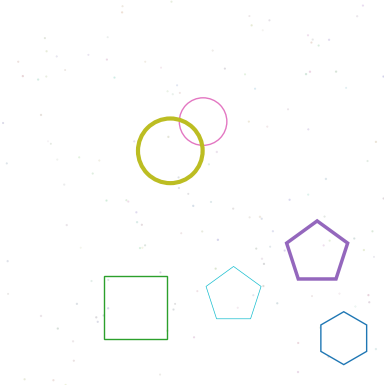[{"shape": "hexagon", "thickness": 1, "radius": 0.34, "center": [0.893, 0.122]}, {"shape": "square", "thickness": 1, "radius": 0.41, "center": [0.352, 0.202]}, {"shape": "pentagon", "thickness": 2.5, "radius": 0.42, "center": [0.824, 0.343]}, {"shape": "circle", "thickness": 1, "radius": 0.31, "center": [0.527, 0.684]}, {"shape": "circle", "thickness": 3, "radius": 0.42, "center": [0.442, 0.608]}, {"shape": "pentagon", "thickness": 0.5, "radius": 0.38, "center": [0.607, 0.233]}]